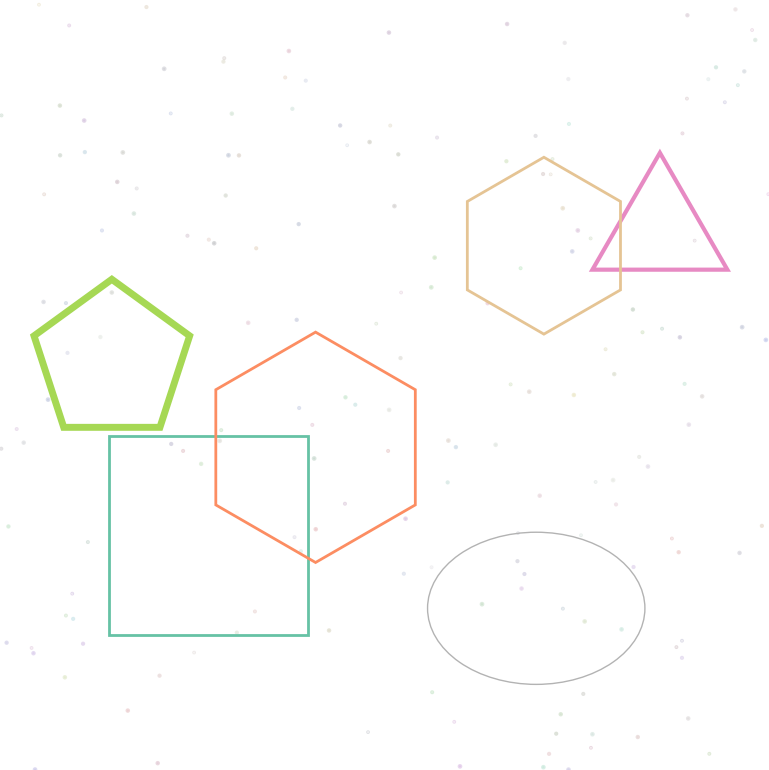[{"shape": "square", "thickness": 1, "radius": 0.65, "center": [0.271, 0.305]}, {"shape": "hexagon", "thickness": 1, "radius": 0.75, "center": [0.41, 0.419]}, {"shape": "triangle", "thickness": 1.5, "radius": 0.51, "center": [0.857, 0.7]}, {"shape": "pentagon", "thickness": 2.5, "radius": 0.53, "center": [0.145, 0.531]}, {"shape": "hexagon", "thickness": 1, "radius": 0.57, "center": [0.706, 0.681]}, {"shape": "oval", "thickness": 0.5, "radius": 0.71, "center": [0.696, 0.21]}]